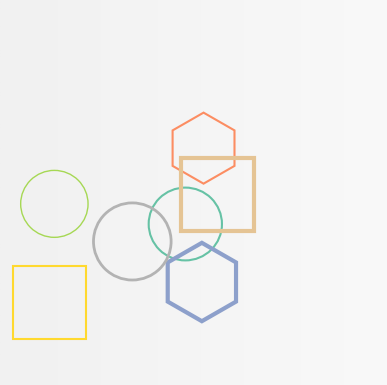[{"shape": "circle", "thickness": 1.5, "radius": 0.47, "center": [0.478, 0.418]}, {"shape": "hexagon", "thickness": 1.5, "radius": 0.46, "center": [0.525, 0.615]}, {"shape": "hexagon", "thickness": 3, "radius": 0.51, "center": [0.521, 0.267]}, {"shape": "circle", "thickness": 1, "radius": 0.43, "center": [0.14, 0.47]}, {"shape": "square", "thickness": 1.5, "radius": 0.47, "center": [0.128, 0.213]}, {"shape": "square", "thickness": 3, "radius": 0.47, "center": [0.562, 0.494]}, {"shape": "circle", "thickness": 2, "radius": 0.5, "center": [0.341, 0.373]}]